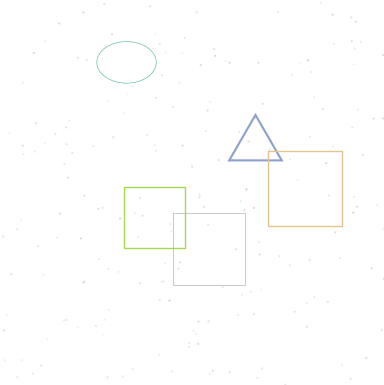[{"shape": "oval", "thickness": 0.5, "radius": 0.39, "center": [0.329, 0.838]}, {"shape": "triangle", "thickness": 1.5, "radius": 0.39, "center": [0.664, 0.623]}, {"shape": "square", "thickness": 1, "radius": 0.39, "center": [0.401, 0.436]}, {"shape": "square", "thickness": 1, "radius": 0.48, "center": [0.792, 0.511]}, {"shape": "square", "thickness": 0.5, "radius": 0.47, "center": [0.543, 0.353]}]